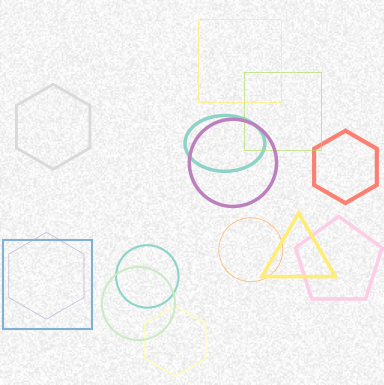[{"shape": "oval", "thickness": 2.5, "radius": 0.52, "center": [0.584, 0.628]}, {"shape": "circle", "thickness": 1.5, "radius": 0.41, "center": [0.383, 0.282]}, {"shape": "hexagon", "thickness": 1, "radius": 0.46, "center": [0.456, 0.114]}, {"shape": "hexagon", "thickness": 0.5, "radius": 0.56, "center": [0.12, 0.284]}, {"shape": "hexagon", "thickness": 3, "radius": 0.47, "center": [0.897, 0.567]}, {"shape": "square", "thickness": 1.5, "radius": 0.58, "center": [0.123, 0.261]}, {"shape": "circle", "thickness": 0.5, "radius": 0.42, "center": [0.651, 0.351]}, {"shape": "square", "thickness": 0.5, "radius": 0.5, "center": [0.734, 0.712]}, {"shape": "pentagon", "thickness": 2.5, "radius": 0.59, "center": [0.88, 0.319]}, {"shape": "hexagon", "thickness": 2, "radius": 0.55, "center": [0.138, 0.671]}, {"shape": "circle", "thickness": 2.5, "radius": 0.57, "center": [0.605, 0.577]}, {"shape": "circle", "thickness": 1.5, "radius": 0.48, "center": [0.359, 0.212]}, {"shape": "square", "thickness": 0.5, "radius": 0.54, "center": [0.623, 0.842]}, {"shape": "triangle", "thickness": 2.5, "radius": 0.55, "center": [0.776, 0.337]}]